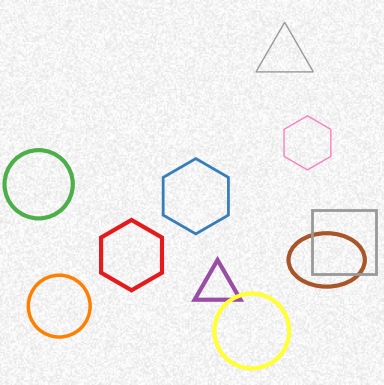[{"shape": "hexagon", "thickness": 3, "radius": 0.46, "center": [0.342, 0.337]}, {"shape": "hexagon", "thickness": 2, "radius": 0.49, "center": [0.509, 0.49]}, {"shape": "circle", "thickness": 3, "radius": 0.44, "center": [0.1, 0.521]}, {"shape": "triangle", "thickness": 3, "radius": 0.34, "center": [0.565, 0.256]}, {"shape": "circle", "thickness": 2.5, "radius": 0.4, "center": [0.154, 0.205]}, {"shape": "circle", "thickness": 3, "radius": 0.49, "center": [0.654, 0.14]}, {"shape": "oval", "thickness": 3, "radius": 0.5, "center": [0.848, 0.325]}, {"shape": "hexagon", "thickness": 1, "radius": 0.35, "center": [0.799, 0.629]}, {"shape": "triangle", "thickness": 1, "radius": 0.43, "center": [0.739, 0.856]}, {"shape": "square", "thickness": 2, "radius": 0.41, "center": [0.894, 0.372]}]